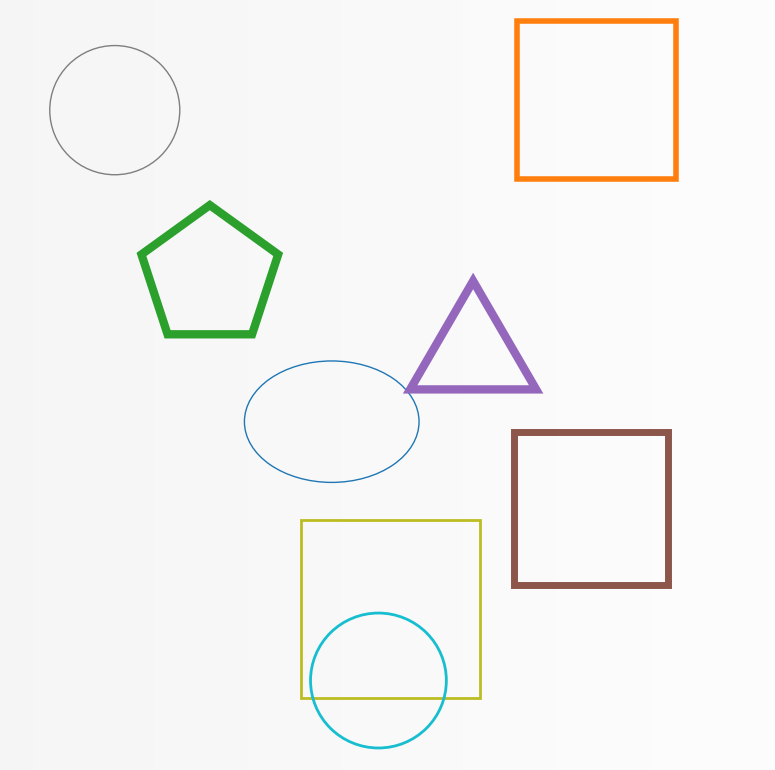[{"shape": "oval", "thickness": 0.5, "radius": 0.56, "center": [0.428, 0.452]}, {"shape": "square", "thickness": 2, "radius": 0.51, "center": [0.77, 0.87]}, {"shape": "pentagon", "thickness": 3, "radius": 0.46, "center": [0.271, 0.641]}, {"shape": "triangle", "thickness": 3, "radius": 0.47, "center": [0.611, 0.541]}, {"shape": "square", "thickness": 2.5, "radius": 0.5, "center": [0.763, 0.339]}, {"shape": "circle", "thickness": 0.5, "radius": 0.42, "center": [0.148, 0.857]}, {"shape": "square", "thickness": 1, "radius": 0.58, "center": [0.504, 0.209]}, {"shape": "circle", "thickness": 1, "radius": 0.44, "center": [0.488, 0.116]}]